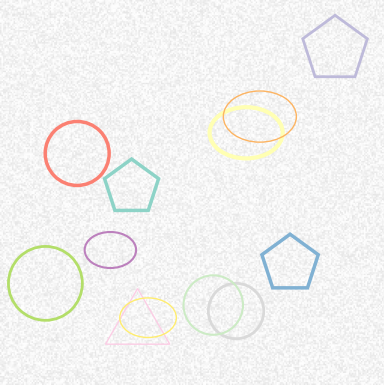[{"shape": "pentagon", "thickness": 2.5, "radius": 0.37, "center": [0.342, 0.513]}, {"shape": "oval", "thickness": 3, "radius": 0.47, "center": [0.639, 0.655]}, {"shape": "pentagon", "thickness": 2, "radius": 0.44, "center": [0.87, 0.872]}, {"shape": "circle", "thickness": 2.5, "radius": 0.42, "center": [0.2, 0.601]}, {"shape": "pentagon", "thickness": 2.5, "radius": 0.38, "center": [0.753, 0.315]}, {"shape": "oval", "thickness": 1, "radius": 0.47, "center": [0.675, 0.697]}, {"shape": "circle", "thickness": 2, "radius": 0.48, "center": [0.118, 0.264]}, {"shape": "triangle", "thickness": 1, "radius": 0.48, "center": [0.357, 0.154]}, {"shape": "circle", "thickness": 2, "radius": 0.36, "center": [0.613, 0.192]}, {"shape": "oval", "thickness": 1.5, "radius": 0.33, "center": [0.287, 0.351]}, {"shape": "circle", "thickness": 1.5, "radius": 0.39, "center": [0.554, 0.208]}, {"shape": "oval", "thickness": 1, "radius": 0.37, "center": [0.385, 0.175]}]